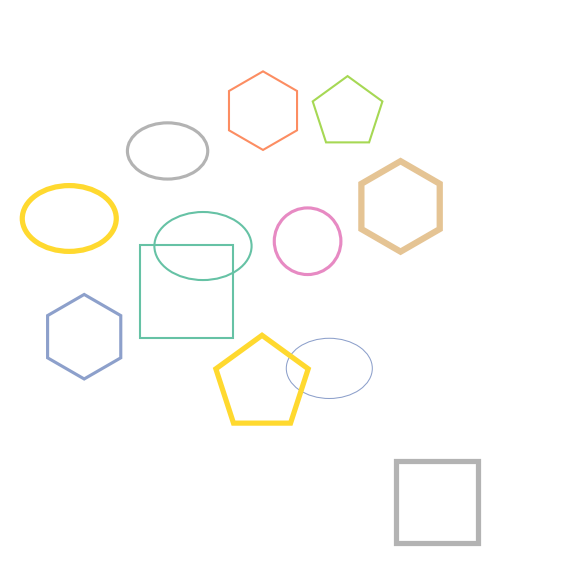[{"shape": "square", "thickness": 1, "radius": 0.4, "center": [0.324, 0.494]}, {"shape": "oval", "thickness": 1, "radius": 0.42, "center": [0.351, 0.573]}, {"shape": "hexagon", "thickness": 1, "radius": 0.34, "center": [0.455, 0.808]}, {"shape": "oval", "thickness": 0.5, "radius": 0.37, "center": [0.57, 0.361]}, {"shape": "hexagon", "thickness": 1.5, "radius": 0.37, "center": [0.146, 0.416]}, {"shape": "circle", "thickness": 1.5, "radius": 0.29, "center": [0.533, 0.581]}, {"shape": "pentagon", "thickness": 1, "radius": 0.32, "center": [0.602, 0.804]}, {"shape": "pentagon", "thickness": 2.5, "radius": 0.42, "center": [0.454, 0.334]}, {"shape": "oval", "thickness": 2.5, "radius": 0.41, "center": [0.12, 0.621]}, {"shape": "hexagon", "thickness": 3, "radius": 0.39, "center": [0.694, 0.642]}, {"shape": "oval", "thickness": 1.5, "radius": 0.35, "center": [0.29, 0.738]}, {"shape": "square", "thickness": 2.5, "radius": 0.36, "center": [0.756, 0.13]}]